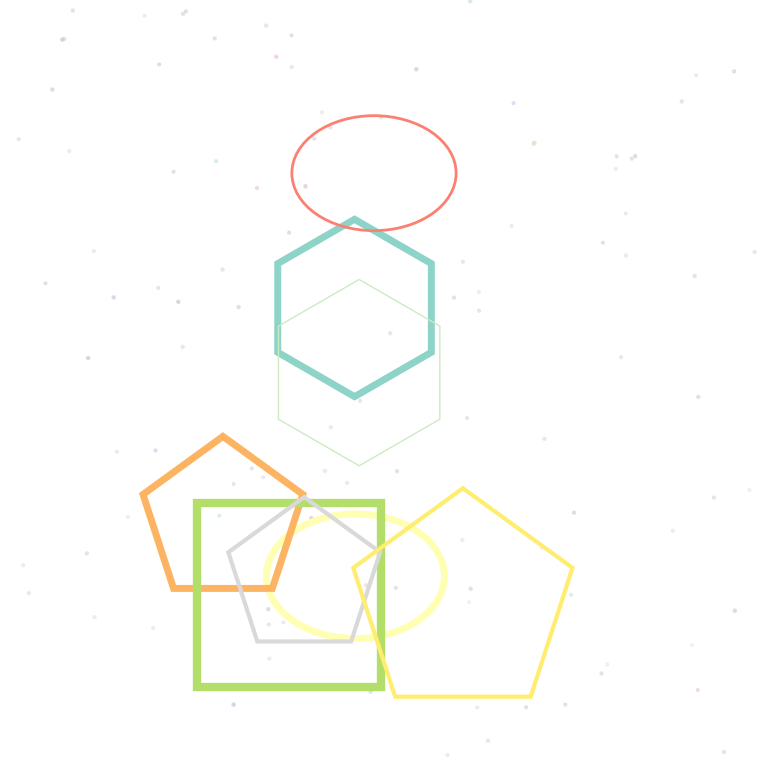[{"shape": "hexagon", "thickness": 2.5, "radius": 0.58, "center": [0.46, 0.6]}, {"shape": "oval", "thickness": 2.5, "radius": 0.58, "center": [0.462, 0.252]}, {"shape": "oval", "thickness": 1, "radius": 0.53, "center": [0.486, 0.775]}, {"shape": "pentagon", "thickness": 2.5, "radius": 0.55, "center": [0.29, 0.324]}, {"shape": "square", "thickness": 3, "radius": 0.6, "center": [0.376, 0.227]}, {"shape": "pentagon", "thickness": 1.5, "radius": 0.52, "center": [0.395, 0.251]}, {"shape": "hexagon", "thickness": 0.5, "radius": 0.6, "center": [0.466, 0.516]}, {"shape": "pentagon", "thickness": 1.5, "radius": 0.75, "center": [0.601, 0.216]}]